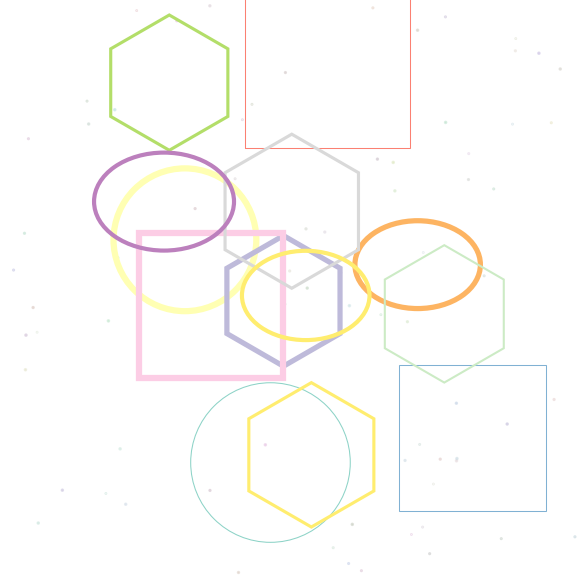[{"shape": "circle", "thickness": 0.5, "radius": 0.69, "center": [0.468, 0.198]}, {"shape": "circle", "thickness": 3, "radius": 0.62, "center": [0.32, 0.584]}, {"shape": "hexagon", "thickness": 2.5, "radius": 0.57, "center": [0.491, 0.478]}, {"shape": "square", "thickness": 0.5, "radius": 0.71, "center": [0.568, 0.886]}, {"shape": "square", "thickness": 0.5, "radius": 0.64, "center": [0.818, 0.241]}, {"shape": "oval", "thickness": 2.5, "radius": 0.54, "center": [0.723, 0.541]}, {"shape": "hexagon", "thickness": 1.5, "radius": 0.59, "center": [0.293, 0.856]}, {"shape": "square", "thickness": 3, "radius": 0.63, "center": [0.365, 0.471]}, {"shape": "hexagon", "thickness": 1.5, "radius": 0.67, "center": [0.505, 0.633]}, {"shape": "oval", "thickness": 2, "radius": 0.61, "center": [0.284, 0.65]}, {"shape": "hexagon", "thickness": 1, "radius": 0.59, "center": [0.769, 0.456]}, {"shape": "oval", "thickness": 2, "radius": 0.55, "center": [0.529, 0.488]}, {"shape": "hexagon", "thickness": 1.5, "radius": 0.63, "center": [0.539, 0.212]}]